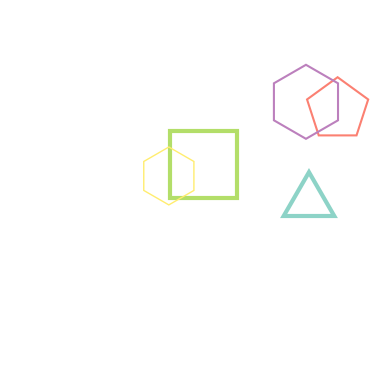[{"shape": "triangle", "thickness": 3, "radius": 0.38, "center": [0.803, 0.477]}, {"shape": "pentagon", "thickness": 1.5, "radius": 0.42, "center": [0.877, 0.716]}, {"shape": "square", "thickness": 3, "radius": 0.43, "center": [0.529, 0.573]}, {"shape": "hexagon", "thickness": 1.5, "radius": 0.48, "center": [0.795, 0.736]}, {"shape": "hexagon", "thickness": 1, "radius": 0.38, "center": [0.439, 0.543]}]